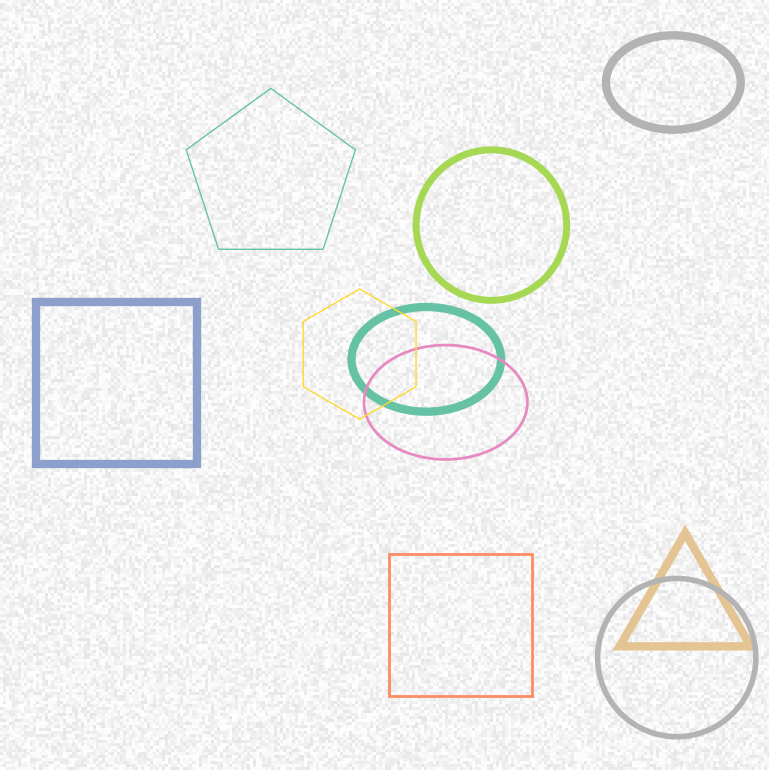[{"shape": "pentagon", "thickness": 0.5, "radius": 0.58, "center": [0.352, 0.77]}, {"shape": "oval", "thickness": 3, "radius": 0.49, "center": [0.554, 0.533]}, {"shape": "square", "thickness": 1, "radius": 0.46, "center": [0.598, 0.188]}, {"shape": "square", "thickness": 3, "radius": 0.53, "center": [0.151, 0.502]}, {"shape": "oval", "thickness": 1, "radius": 0.53, "center": [0.579, 0.478]}, {"shape": "circle", "thickness": 2.5, "radius": 0.49, "center": [0.638, 0.708]}, {"shape": "hexagon", "thickness": 0.5, "radius": 0.42, "center": [0.467, 0.54]}, {"shape": "triangle", "thickness": 3, "radius": 0.49, "center": [0.89, 0.21]}, {"shape": "circle", "thickness": 2, "radius": 0.51, "center": [0.879, 0.146]}, {"shape": "oval", "thickness": 3, "radius": 0.44, "center": [0.874, 0.893]}]